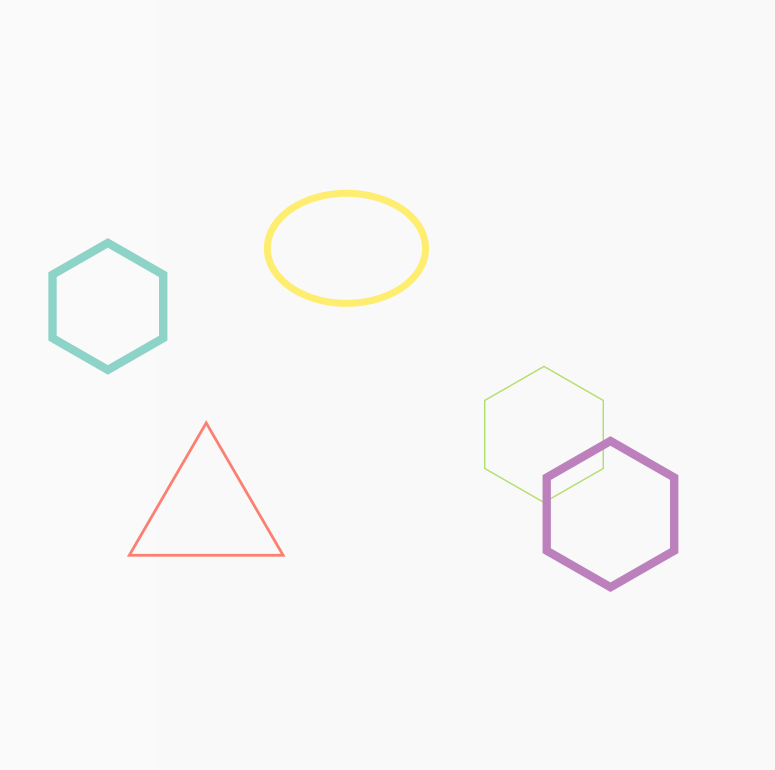[{"shape": "hexagon", "thickness": 3, "radius": 0.41, "center": [0.139, 0.602]}, {"shape": "triangle", "thickness": 1, "radius": 0.57, "center": [0.266, 0.336]}, {"shape": "hexagon", "thickness": 0.5, "radius": 0.44, "center": [0.702, 0.436]}, {"shape": "hexagon", "thickness": 3, "radius": 0.47, "center": [0.788, 0.332]}, {"shape": "oval", "thickness": 2.5, "radius": 0.51, "center": [0.447, 0.678]}]